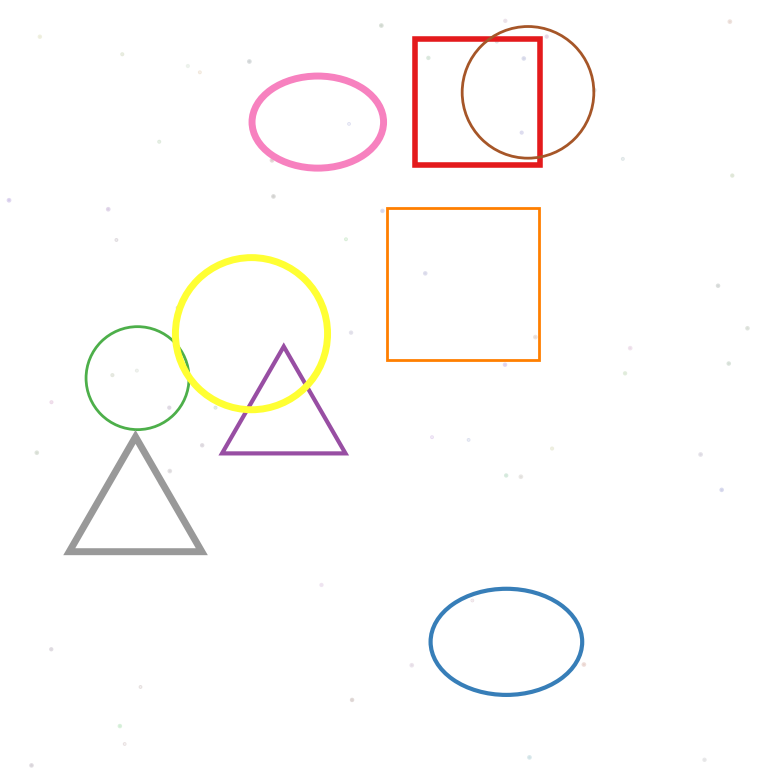[{"shape": "square", "thickness": 2, "radius": 0.41, "center": [0.62, 0.868]}, {"shape": "oval", "thickness": 1.5, "radius": 0.49, "center": [0.658, 0.166]}, {"shape": "circle", "thickness": 1, "radius": 0.33, "center": [0.179, 0.509]}, {"shape": "triangle", "thickness": 1.5, "radius": 0.46, "center": [0.369, 0.457]}, {"shape": "square", "thickness": 1, "radius": 0.49, "center": [0.602, 0.631]}, {"shape": "circle", "thickness": 2.5, "radius": 0.49, "center": [0.327, 0.567]}, {"shape": "circle", "thickness": 1, "radius": 0.43, "center": [0.686, 0.88]}, {"shape": "oval", "thickness": 2.5, "radius": 0.43, "center": [0.413, 0.841]}, {"shape": "triangle", "thickness": 2.5, "radius": 0.5, "center": [0.176, 0.333]}]